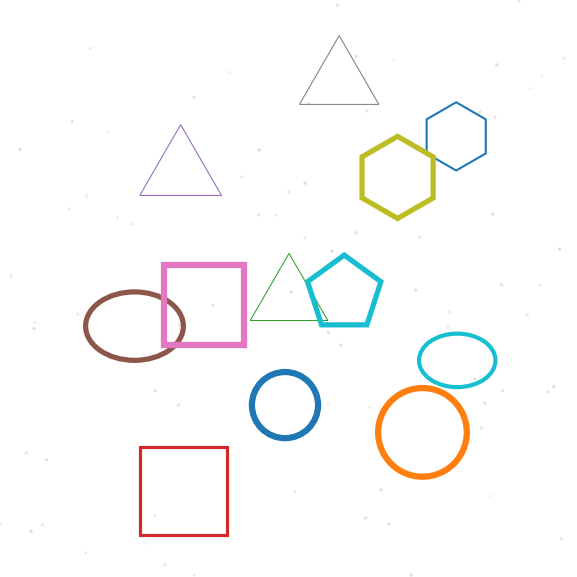[{"shape": "hexagon", "thickness": 1, "radius": 0.3, "center": [0.79, 0.763]}, {"shape": "circle", "thickness": 3, "radius": 0.29, "center": [0.494, 0.298]}, {"shape": "circle", "thickness": 3, "radius": 0.38, "center": [0.732, 0.25]}, {"shape": "triangle", "thickness": 0.5, "radius": 0.39, "center": [0.5, 0.483]}, {"shape": "square", "thickness": 1.5, "radius": 0.38, "center": [0.318, 0.149]}, {"shape": "triangle", "thickness": 0.5, "radius": 0.41, "center": [0.313, 0.702]}, {"shape": "oval", "thickness": 2.5, "radius": 0.42, "center": [0.233, 0.434]}, {"shape": "square", "thickness": 3, "radius": 0.35, "center": [0.353, 0.471]}, {"shape": "triangle", "thickness": 0.5, "radius": 0.4, "center": [0.587, 0.858]}, {"shape": "hexagon", "thickness": 2.5, "radius": 0.36, "center": [0.688, 0.692]}, {"shape": "pentagon", "thickness": 2.5, "radius": 0.33, "center": [0.596, 0.491]}, {"shape": "oval", "thickness": 2, "radius": 0.33, "center": [0.792, 0.375]}]